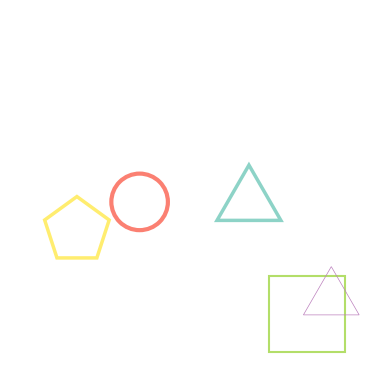[{"shape": "triangle", "thickness": 2.5, "radius": 0.48, "center": [0.647, 0.475]}, {"shape": "circle", "thickness": 3, "radius": 0.37, "center": [0.363, 0.476]}, {"shape": "square", "thickness": 1.5, "radius": 0.49, "center": [0.798, 0.185]}, {"shape": "triangle", "thickness": 0.5, "radius": 0.42, "center": [0.86, 0.224]}, {"shape": "pentagon", "thickness": 2.5, "radius": 0.44, "center": [0.2, 0.401]}]